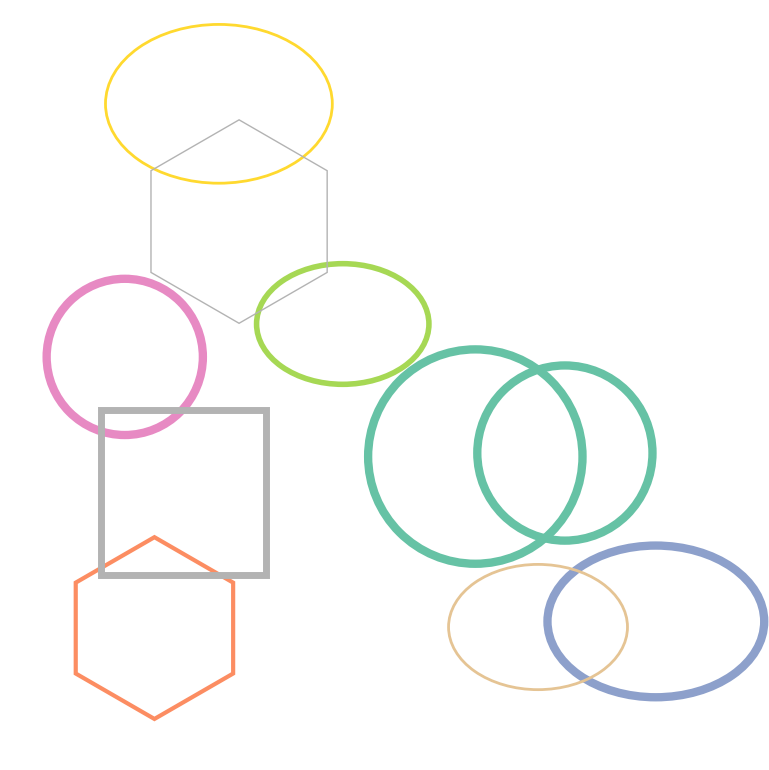[{"shape": "circle", "thickness": 3, "radius": 0.57, "center": [0.734, 0.412]}, {"shape": "circle", "thickness": 3, "radius": 0.7, "center": [0.617, 0.407]}, {"shape": "hexagon", "thickness": 1.5, "radius": 0.59, "center": [0.201, 0.184]}, {"shape": "oval", "thickness": 3, "radius": 0.7, "center": [0.852, 0.193]}, {"shape": "circle", "thickness": 3, "radius": 0.51, "center": [0.162, 0.536]}, {"shape": "oval", "thickness": 2, "radius": 0.56, "center": [0.445, 0.579]}, {"shape": "oval", "thickness": 1, "radius": 0.74, "center": [0.284, 0.865]}, {"shape": "oval", "thickness": 1, "radius": 0.58, "center": [0.699, 0.186]}, {"shape": "square", "thickness": 2.5, "radius": 0.53, "center": [0.238, 0.361]}, {"shape": "hexagon", "thickness": 0.5, "radius": 0.66, "center": [0.31, 0.712]}]